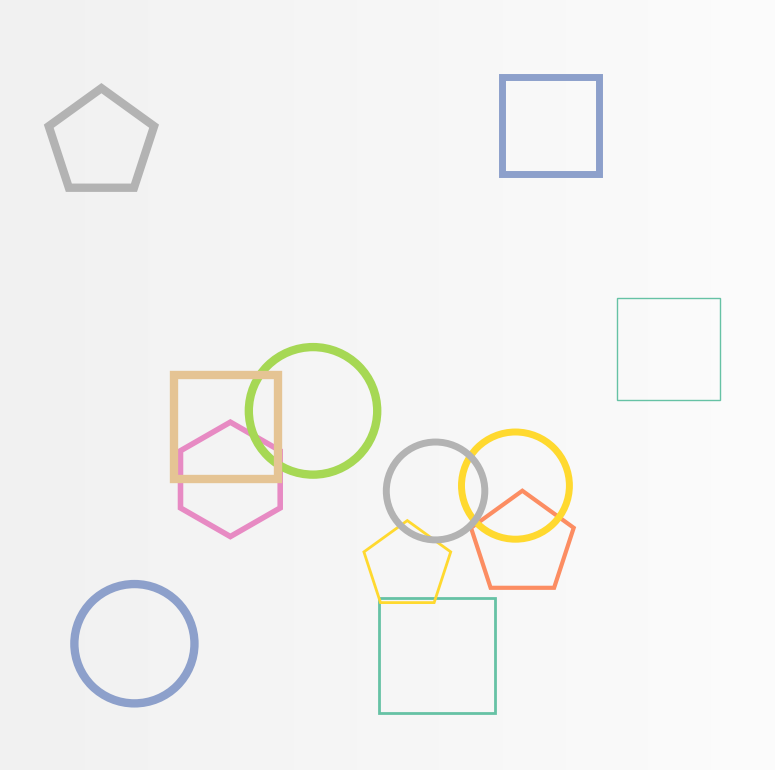[{"shape": "square", "thickness": 0.5, "radius": 0.33, "center": [0.862, 0.546]}, {"shape": "square", "thickness": 1, "radius": 0.38, "center": [0.564, 0.149]}, {"shape": "pentagon", "thickness": 1.5, "radius": 0.35, "center": [0.674, 0.293]}, {"shape": "square", "thickness": 2.5, "radius": 0.31, "center": [0.71, 0.837]}, {"shape": "circle", "thickness": 3, "radius": 0.39, "center": [0.173, 0.164]}, {"shape": "hexagon", "thickness": 2, "radius": 0.37, "center": [0.297, 0.377]}, {"shape": "circle", "thickness": 3, "radius": 0.41, "center": [0.404, 0.466]}, {"shape": "pentagon", "thickness": 1, "radius": 0.29, "center": [0.526, 0.265]}, {"shape": "circle", "thickness": 2.5, "radius": 0.35, "center": [0.665, 0.369]}, {"shape": "square", "thickness": 3, "radius": 0.34, "center": [0.292, 0.446]}, {"shape": "circle", "thickness": 2.5, "radius": 0.32, "center": [0.562, 0.362]}, {"shape": "pentagon", "thickness": 3, "radius": 0.36, "center": [0.131, 0.814]}]